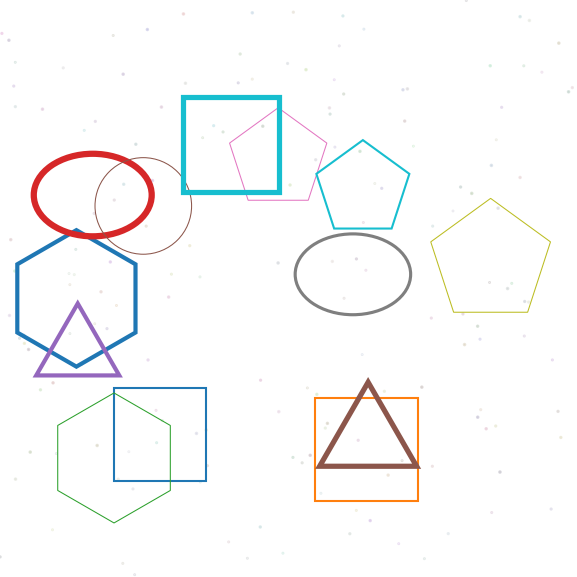[{"shape": "hexagon", "thickness": 2, "radius": 0.59, "center": [0.132, 0.482]}, {"shape": "square", "thickness": 1, "radius": 0.4, "center": [0.277, 0.246]}, {"shape": "square", "thickness": 1, "radius": 0.45, "center": [0.635, 0.221]}, {"shape": "hexagon", "thickness": 0.5, "radius": 0.56, "center": [0.197, 0.206]}, {"shape": "oval", "thickness": 3, "radius": 0.51, "center": [0.161, 0.661]}, {"shape": "triangle", "thickness": 2, "radius": 0.42, "center": [0.135, 0.391]}, {"shape": "circle", "thickness": 0.5, "radius": 0.42, "center": [0.248, 0.643]}, {"shape": "triangle", "thickness": 2.5, "radius": 0.48, "center": [0.637, 0.24]}, {"shape": "pentagon", "thickness": 0.5, "radius": 0.44, "center": [0.482, 0.724]}, {"shape": "oval", "thickness": 1.5, "radius": 0.5, "center": [0.611, 0.524]}, {"shape": "pentagon", "thickness": 0.5, "radius": 0.54, "center": [0.85, 0.547]}, {"shape": "square", "thickness": 2.5, "radius": 0.41, "center": [0.4, 0.749]}, {"shape": "pentagon", "thickness": 1, "radius": 0.42, "center": [0.628, 0.672]}]